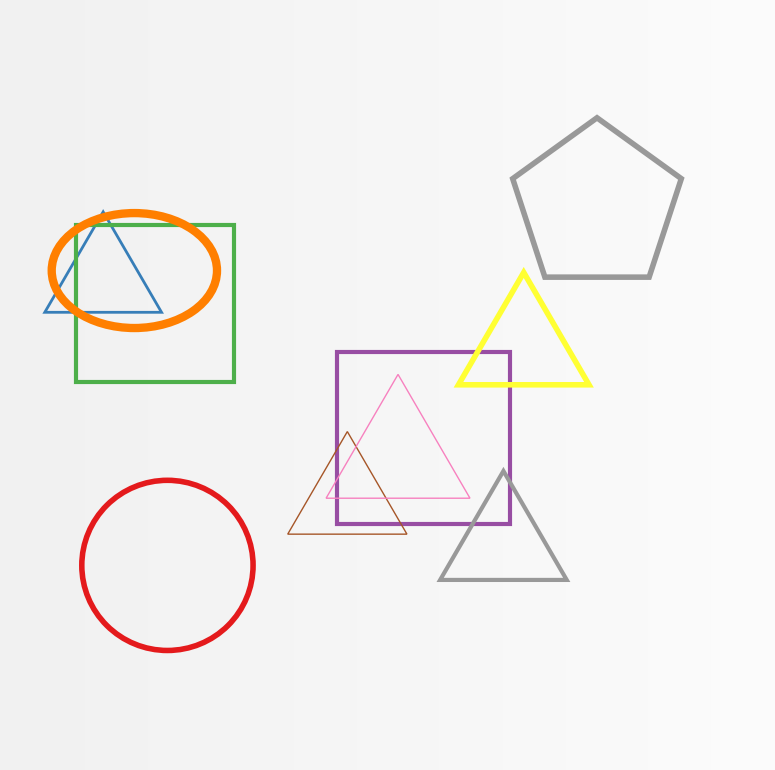[{"shape": "circle", "thickness": 2, "radius": 0.55, "center": [0.216, 0.266]}, {"shape": "triangle", "thickness": 1, "radius": 0.43, "center": [0.133, 0.638]}, {"shape": "square", "thickness": 1.5, "radius": 0.51, "center": [0.2, 0.606]}, {"shape": "square", "thickness": 1.5, "radius": 0.56, "center": [0.546, 0.431]}, {"shape": "oval", "thickness": 3, "radius": 0.53, "center": [0.173, 0.649]}, {"shape": "triangle", "thickness": 2, "radius": 0.49, "center": [0.676, 0.549]}, {"shape": "triangle", "thickness": 0.5, "radius": 0.44, "center": [0.448, 0.351]}, {"shape": "triangle", "thickness": 0.5, "radius": 0.54, "center": [0.514, 0.407]}, {"shape": "triangle", "thickness": 1.5, "radius": 0.47, "center": [0.65, 0.294]}, {"shape": "pentagon", "thickness": 2, "radius": 0.57, "center": [0.77, 0.733]}]